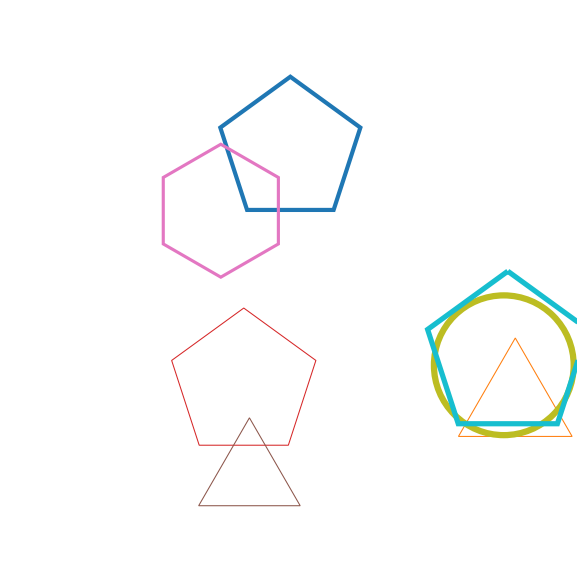[{"shape": "pentagon", "thickness": 2, "radius": 0.64, "center": [0.503, 0.739]}, {"shape": "triangle", "thickness": 0.5, "radius": 0.57, "center": [0.892, 0.3]}, {"shape": "pentagon", "thickness": 0.5, "radius": 0.66, "center": [0.422, 0.334]}, {"shape": "triangle", "thickness": 0.5, "radius": 0.51, "center": [0.432, 0.174]}, {"shape": "hexagon", "thickness": 1.5, "radius": 0.58, "center": [0.382, 0.634]}, {"shape": "circle", "thickness": 3, "radius": 0.61, "center": [0.872, 0.367]}, {"shape": "pentagon", "thickness": 2.5, "radius": 0.73, "center": [0.879, 0.384]}]